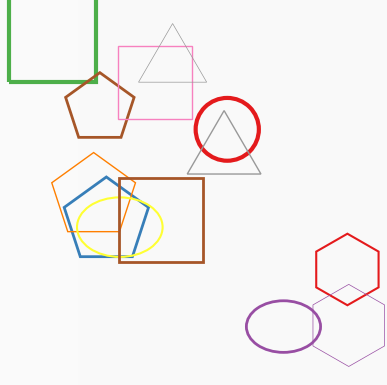[{"shape": "circle", "thickness": 3, "radius": 0.41, "center": [0.586, 0.664]}, {"shape": "hexagon", "thickness": 1.5, "radius": 0.46, "center": [0.897, 0.3]}, {"shape": "pentagon", "thickness": 2, "radius": 0.57, "center": [0.274, 0.426]}, {"shape": "square", "thickness": 3, "radius": 0.56, "center": [0.136, 0.899]}, {"shape": "oval", "thickness": 2, "radius": 0.48, "center": [0.732, 0.152]}, {"shape": "hexagon", "thickness": 0.5, "radius": 0.53, "center": [0.9, 0.155]}, {"shape": "pentagon", "thickness": 1, "radius": 0.57, "center": [0.242, 0.49]}, {"shape": "oval", "thickness": 1.5, "radius": 0.55, "center": [0.309, 0.41]}, {"shape": "pentagon", "thickness": 2, "radius": 0.46, "center": [0.258, 0.718]}, {"shape": "square", "thickness": 2, "radius": 0.54, "center": [0.414, 0.428]}, {"shape": "square", "thickness": 1, "radius": 0.47, "center": [0.4, 0.786]}, {"shape": "triangle", "thickness": 1, "radius": 0.55, "center": [0.578, 0.603]}, {"shape": "triangle", "thickness": 0.5, "radius": 0.51, "center": [0.445, 0.837]}]